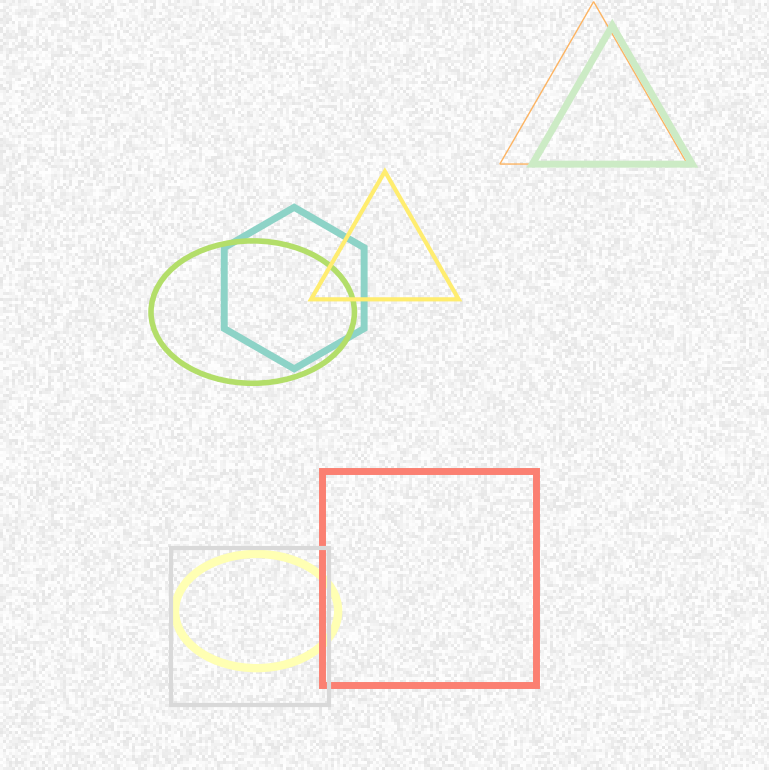[{"shape": "hexagon", "thickness": 2.5, "radius": 0.52, "center": [0.382, 0.626]}, {"shape": "oval", "thickness": 3, "radius": 0.53, "center": [0.333, 0.206]}, {"shape": "square", "thickness": 2.5, "radius": 0.69, "center": [0.557, 0.249]}, {"shape": "triangle", "thickness": 0.5, "radius": 0.7, "center": [0.771, 0.857]}, {"shape": "oval", "thickness": 2, "radius": 0.66, "center": [0.328, 0.595]}, {"shape": "square", "thickness": 1.5, "radius": 0.51, "center": [0.325, 0.186]}, {"shape": "triangle", "thickness": 2.5, "radius": 0.6, "center": [0.795, 0.847]}, {"shape": "triangle", "thickness": 1.5, "radius": 0.55, "center": [0.5, 0.667]}]